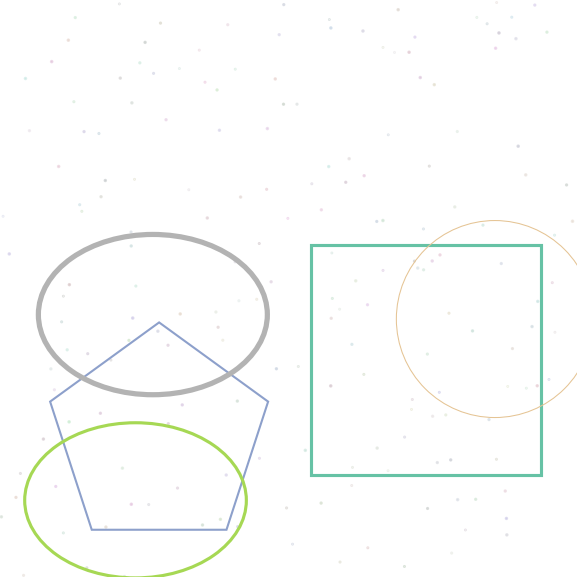[{"shape": "square", "thickness": 1.5, "radius": 1.0, "center": [0.738, 0.375]}, {"shape": "pentagon", "thickness": 1, "radius": 0.99, "center": [0.276, 0.242]}, {"shape": "oval", "thickness": 1.5, "radius": 0.96, "center": [0.235, 0.133]}, {"shape": "circle", "thickness": 0.5, "radius": 0.85, "center": [0.857, 0.447]}, {"shape": "oval", "thickness": 2.5, "radius": 0.99, "center": [0.265, 0.454]}]